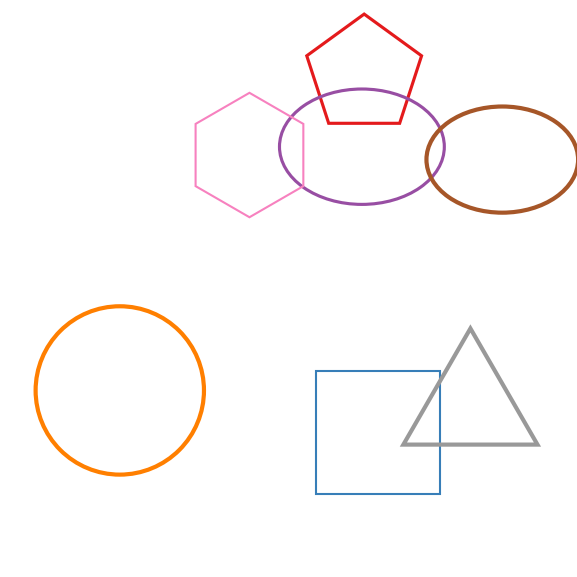[{"shape": "pentagon", "thickness": 1.5, "radius": 0.52, "center": [0.631, 0.87]}, {"shape": "square", "thickness": 1, "radius": 0.53, "center": [0.655, 0.25]}, {"shape": "oval", "thickness": 1.5, "radius": 0.71, "center": [0.627, 0.745]}, {"shape": "circle", "thickness": 2, "radius": 0.73, "center": [0.207, 0.323]}, {"shape": "oval", "thickness": 2, "radius": 0.66, "center": [0.87, 0.723]}, {"shape": "hexagon", "thickness": 1, "radius": 0.54, "center": [0.432, 0.731]}, {"shape": "triangle", "thickness": 2, "radius": 0.67, "center": [0.815, 0.296]}]